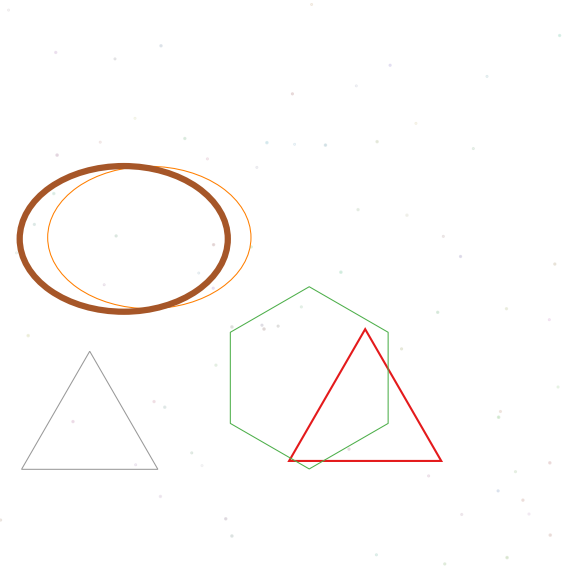[{"shape": "triangle", "thickness": 1, "radius": 0.76, "center": [0.632, 0.277]}, {"shape": "hexagon", "thickness": 0.5, "radius": 0.79, "center": [0.535, 0.345]}, {"shape": "oval", "thickness": 0.5, "radius": 0.88, "center": [0.259, 0.588]}, {"shape": "oval", "thickness": 3, "radius": 0.9, "center": [0.214, 0.585]}, {"shape": "triangle", "thickness": 0.5, "radius": 0.68, "center": [0.155, 0.255]}]